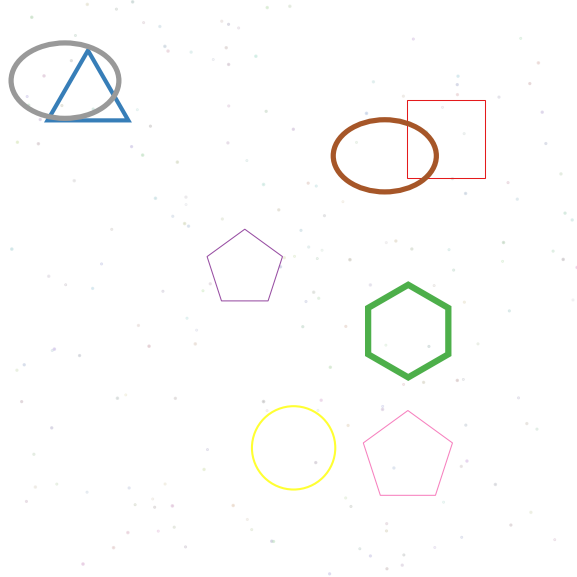[{"shape": "square", "thickness": 0.5, "radius": 0.34, "center": [0.771, 0.758]}, {"shape": "triangle", "thickness": 2, "radius": 0.4, "center": [0.152, 0.831]}, {"shape": "hexagon", "thickness": 3, "radius": 0.4, "center": [0.707, 0.426]}, {"shape": "pentagon", "thickness": 0.5, "radius": 0.34, "center": [0.424, 0.534]}, {"shape": "circle", "thickness": 1, "radius": 0.36, "center": [0.508, 0.224]}, {"shape": "oval", "thickness": 2.5, "radius": 0.45, "center": [0.666, 0.729]}, {"shape": "pentagon", "thickness": 0.5, "radius": 0.41, "center": [0.706, 0.207]}, {"shape": "oval", "thickness": 2.5, "radius": 0.47, "center": [0.113, 0.86]}]